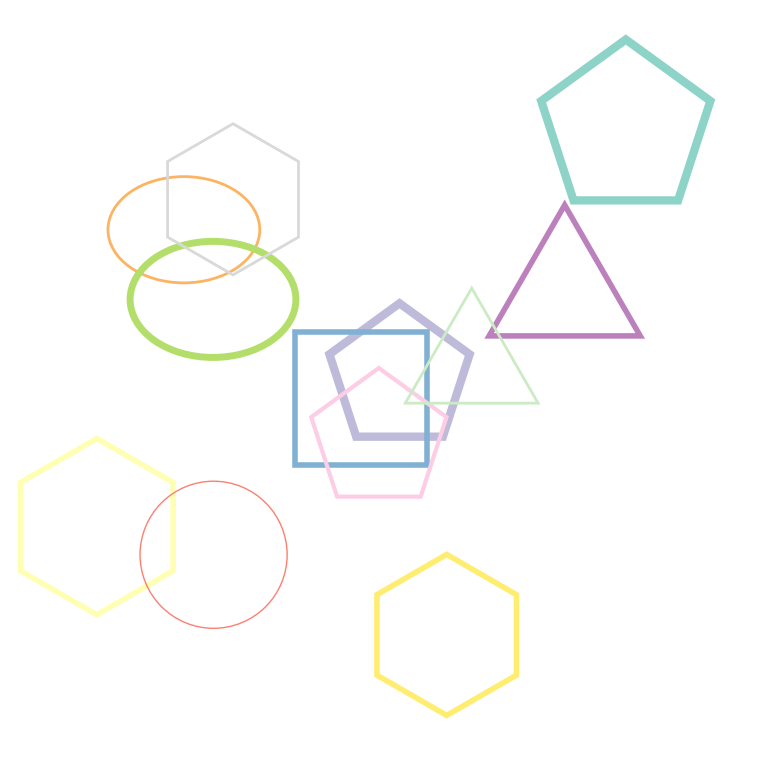[{"shape": "pentagon", "thickness": 3, "radius": 0.58, "center": [0.813, 0.833]}, {"shape": "hexagon", "thickness": 2, "radius": 0.57, "center": [0.126, 0.316]}, {"shape": "pentagon", "thickness": 3, "radius": 0.48, "center": [0.519, 0.51]}, {"shape": "circle", "thickness": 0.5, "radius": 0.48, "center": [0.277, 0.28]}, {"shape": "square", "thickness": 2, "radius": 0.43, "center": [0.469, 0.483]}, {"shape": "oval", "thickness": 1, "radius": 0.49, "center": [0.239, 0.702]}, {"shape": "oval", "thickness": 2.5, "radius": 0.54, "center": [0.277, 0.611]}, {"shape": "pentagon", "thickness": 1.5, "radius": 0.46, "center": [0.492, 0.43]}, {"shape": "hexagon", "thickness": 1, "radius": 0.49, "center": [0.303, 0.741]}, {"shape": "triangle", "thickness": 2, "radius": 0.57, "center": [0.733, 0.62]}, {"shape": "triangle", "thickness": 1, "radius": 0.5, "center": [0.613, 0.526]}, {"shape": "hexagon", "thickness": 2, "radius": 0.52, "center": [0.58, 0.175]}]